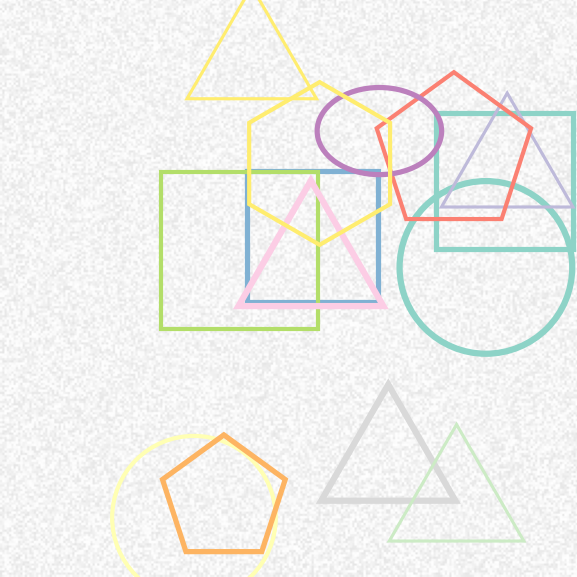[{"shape": "square", "thickness": 2.5, "radius": 0.59, "center": [0.873, 0.686]}, {"shape": "circle", "thickness": 3, "radius": 0.75, "center": [0.841, 0.536]}, {"shape": "circle", "thickness": 2, "radius": 0.71, "center": [0.336, 0.103]}, {"shape": "triangle", "thickness": 1.5, "radius": 0.66, "center": [0.878, 0.706]}, {"shape": "pentagon", "thickness": 2, "radius": 0.7, "center": [0.786, 0.734]}, {"shape": "square", "thickness": 2.5, "radius": 0.57, "center": [0.541, 0.59]}, {"shape": "pentagon", "thickness": 2.5, "radius": 0.56, "center": [0.388, 0.134]}, {"shape": "square", "thickness": 2, "radius": 0.68, "center": [0.414, 0.566]}, {"shape": "triangle", "thickness": 3, "radius": 0.72, "center": [0.538, 0.542]}, {"shape": "triangle", "thickness": 3, "radius": 0.67, "center": [0.672, 0.199]}, {"shape": "oval", "thickness": 2.5, "radius": 0.54, "center": [0.657, 0.772]}, {"shape": "triangle", "thickness": 1.5, "radius": 0.67, "center": [0.791, 0.13]}, {"shape": "hexagon", "thickness": 2, "radius": 0.7, "center": [0.553, 0.716]}, {"shape": "triangle", "thickness": 1.5, "radius": 0.65, "center": [0.436, 0.893]}]